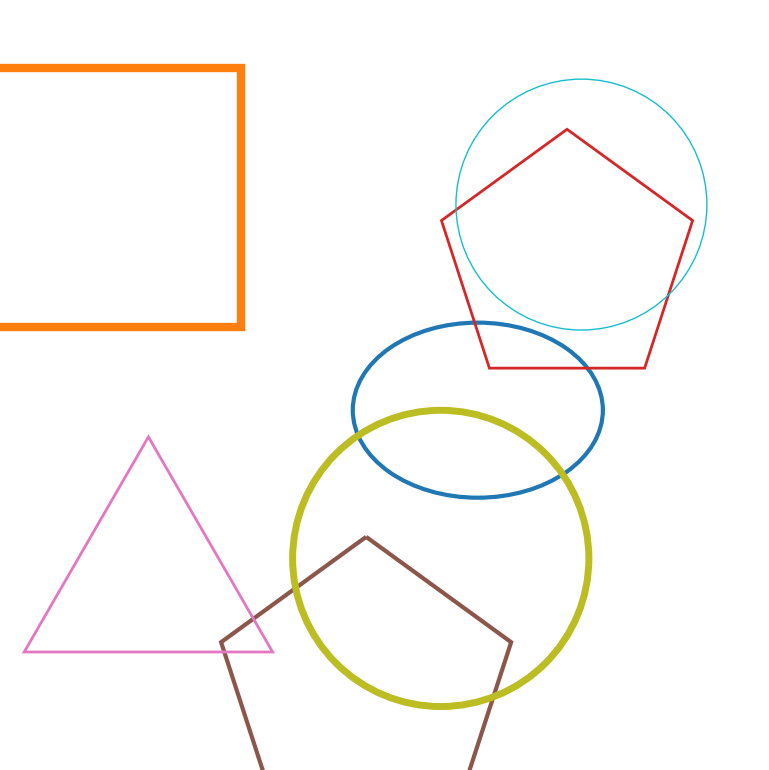[{"shape": "oval", "thickness": 1.5, "radius": 0.81, "center": [0.621, 0.467]}, {"shape": "square", "thickness": 3, "radius": 0.84, "center": [0.144, 0.744]}, {"shape": "pentagon", "thickness": 1, "radius": 0.86, "center": [0.736, 0.661]}, {"shape": "pentagon", "thickness": 1.5, "radius": 0.99, "center": [0.475, 0.105]}, {"shape": "triangle", "thickness": 1, "radius": 0.93, "center": [0.193, 0.246]}, {"shape": "circle", "thickness": 2.5, "radius": 0.96, "center": [0.572, 0.275]}, {"shape": "circle", "thickness": 0.5, "radius": 0.81, "center": [0.755, 0.734]}]